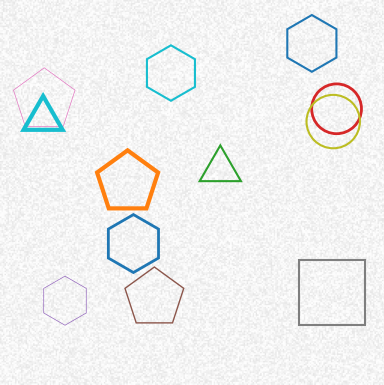[{"shape": "hexagon", "thickness": 1.5, "radius": 0.37, "center": [0.81, 0.887]}, {"shape": "hexagon", "thickness": 2, "radius": 0.38, "center": [0.347, 0.367]}, {"shape": "pentagon", "thickness": 3, "radius": 0.42, "center": [0.331, 0.526]}, {"shape": "triangle", "thickness": 1.5, "radius": 0.31, "center": [0.572, 0.56]}, {"shape": "circle", "thickness": 2, "radius": 0.32, "center": [0.874, 0.717]}, {"shape": "hexagon", "thickness": 0.5, "radius": 0.32, "center": [0.169, 0.219]}, {"shape": "pentagon", "thickness": 1, "radius": 0.4, "center": [0.401, 0.226]}, {"shape": "pentagon", "thickness": 0.5, "radius": 0.42, "center": [0.115, 0.74]}, {"shape": "square", "thickness": 1.5, "radius": 0.43, "center": [0.863, 0.24]}, {"shape": "circle", "thickness": 1.5, "radius": 0.35, "center": [0.865, 0.684]}, {"shape": "hexagon", "thickness": 1.5, "radius": 0.36, "center": [0.444, 0.81]}, {"shape": "triangle", "thickness": 3, "radius": 0.29, "center": [0.112, 0.692]}]